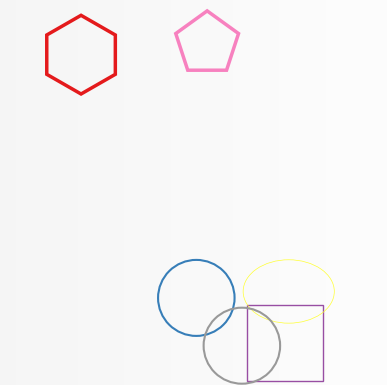[{"shape": "hexagon", "thickness": 2.5, "radius": 0.51, "center": [0.209, 0.858]}, {"shape": "circle", "thickness": 1.5, "radius": 0.49, "center": [0.507, 0.226]}, {"shape": "square", "thickness": 1, "radius": 0.49, "center": [0.736, 0.109]}, {"shape": "oval", "thickness": 0.5, "radius": 0.59, "center": [0.745, 0.243]}, {"shape": "pentagon", "thickness": 2.5, "radius": 0.43, "center": [0.535, 0.887]}, {"shape": "circle", "thickness": 1.5, "radius": 0.49, "center": [0.624, 0.102]}]